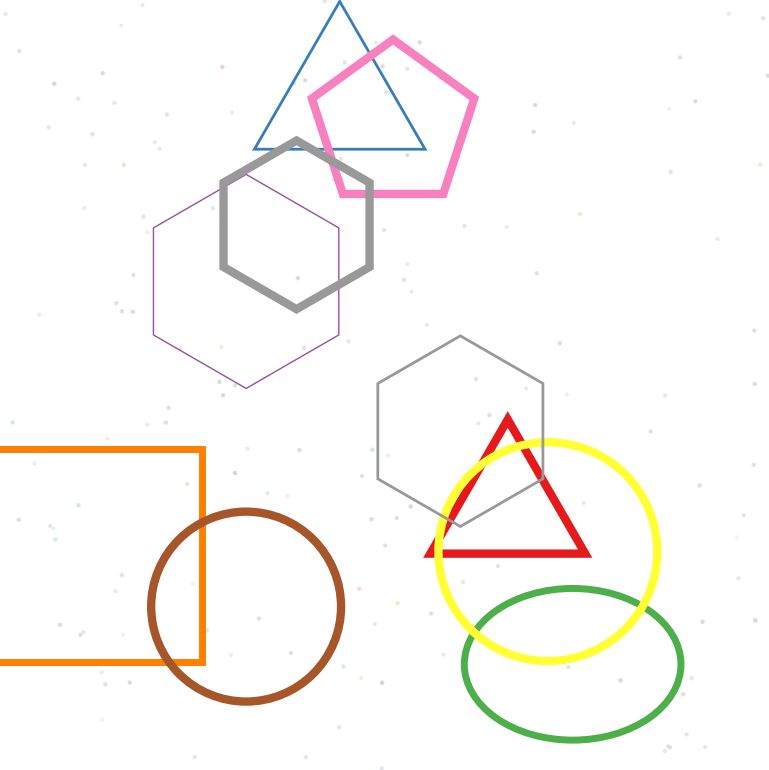[{"shape": "triangle", "thickness": 3, "radius": 0.58, "center": [0.659, 0.339]}, {"shape": "triangle", "thickness": 1, "radius": 0.64, "center": [0.441, 0.87]}, {"shape": "oval", "thickness": 2.5, "radius": 0.7, "center": [0.744, 0.137]}, {"shape": "hexagon", "thickness": 0.5, "radius": 0.69, "center": [0.32, 0.635]}, {"shape": "square", "thickness": 2.5, "radius": 0.69, "center": [0.124, 0.278]}, {"shape": "circle", "thickness": 3, "radius": 0.71, "center": [0.711, 0.284]}, {"shape": "circle", "thickness": 3, "radius": 0.62, "center": [0.32, 0.212]}, {"shape": "pentagon", "thickness": 3, "radius": 0.55, "center": [0.51, 0.838]}, {"shape": "hexagon", "thickness": 1, "radius": 0.62, "center": [0.598, 0.44]}, {"shape": "hexagon", "thickness": 3, "radius": 0.55, "center": [0.385, 0.708]}]